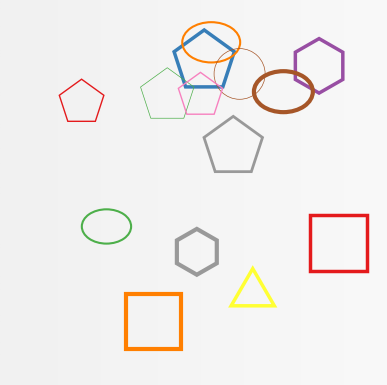[{"shape": "pentagon", "thickness": 1, "radius": 0.3, "center": [0.211, 0.734]}, {"shape": "square", "thickness": 2.5, "radius": 0.37, "center": [0.873, 0.369]}, {"shape": "pentagon", "thickness": 2.5, "radius": 0.41, "center": [0.527, 0.84]}, {"shape": "pentagon", "thickness": 0.5, "radius": 0.36, "center": [0.432, 0.752]}, {"shape": "oval", "thickness": 1.5, "radius": 0.32, "center": [0.275, 0.412]}, {"shape": "hexagon", "thickness": 2.5, "radius": 0.35, "center": [0.823, 0.829]}, {"shape": "square", "thickness": 3, "radius": 0.35, "center": [0.397, 0.165]}, {"shape": "oval", "thickness": 1.5, "radius": 0.37, "center": [0.545, 0.89]}, {"shape": "triangle", "thickness": 2.5, "radius": 0.32, "center": [0.652, 0.238]}, {"shape": "oval", "thickness": 3, "radius": 0.38, "center": [0.731, 0.762]}, {"shape": "circle", "thickness": 0.5, "radius": 0.33, "center": [0.618, 0.808]}, {"shape": "pentagon", "thickness": 1, "radius": 0.3, "center": [0.517, 0.752]}, {"shape": "hexagon", "thickness": 3, "radius": 0.3, "center": [0.508, 0.346]}, {"shape": "pentagon", "thickness": 2, "radius": 0.4, "center": [0.602, 0.618]}]